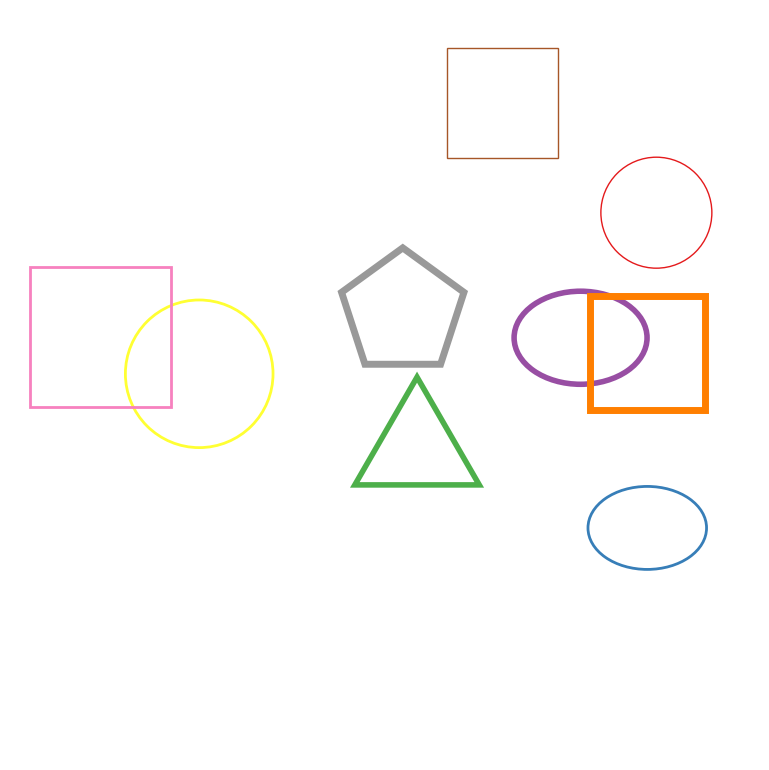[{"shape": "circle", "thickness": 0.5, "radius": 0.36, "center": [0.852, 0.724]}, {"shape": "oval", "thickness": 1, "radius": 0.38, "center": [0.841, 0.314]}, {"shape": "triangle", "thickness": 2, "radius": 0.47, "center": [0.542, 0.417]}, {"shape": "oval", "thickness": 2, "radius": 0.43, "center": [0.754, 0.561]}, {"shape": "square", "thickness": 2.5, "radius": 0.37, "center": [0.841, 0.541]}, {"shape": "circle", "thickness": 1, "radius": 0.48, "center": [0.259, 0.515]}, {"shape": "square", "thickness": 0.5, "radius": 0.36, "center": [0.653, 0.867]}, {"shape": "square", "thickness": 1, "radius": 0.46, "center": [0.131, 0.562]}, {"shape": "pentagon", "thickness": 2.5, "radius": 0.42, "center": [0.523, 0.595]}]